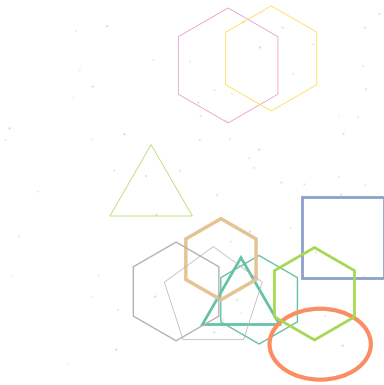[{"shape": "triangle", "thickness": 2, "radius": 0.58, "center": [0.626, 0.215]}, {"shape": "hexagon", "thickness": 1, "radius": 0.57, "center": [0.673, 0.221]}, {"shape": "oval", "thickness": 3, "radius": 0.66, "center": [0.832, 0.106]}, {"shape": "square", "thickness": 2, "radius": 0.53, "center": [0.891, 0.383]}, {"shape": "hexagon", "thickness": 0.5, "radius": 0.75, "center": [0.593, 0.83]}, {"shape": "hexagon", "thickness": 2, "radius": 0.6, "center": [0.817, 0.237]}, {"shape": "triangle", "thickness": 0.5, "radius": 0.62, "center": [0.393, 0.501]}, {"shape": "hexagon", "thickness": 0.5, "radius": 0.68, "center": [0.704, 0.848]}, {"shape": "hexagon", "thickness": 2.5, "radius": 0.53, "center": [0.574, 0.327]}, {"shape": "pentagon", "thickness": 0.5, "radius": 0.67, "center": [0.554, 0.226]}, {"shape": "hexagon", "thickness": 1, "radius": 0.64, "center": [0.457, 0.243]}]